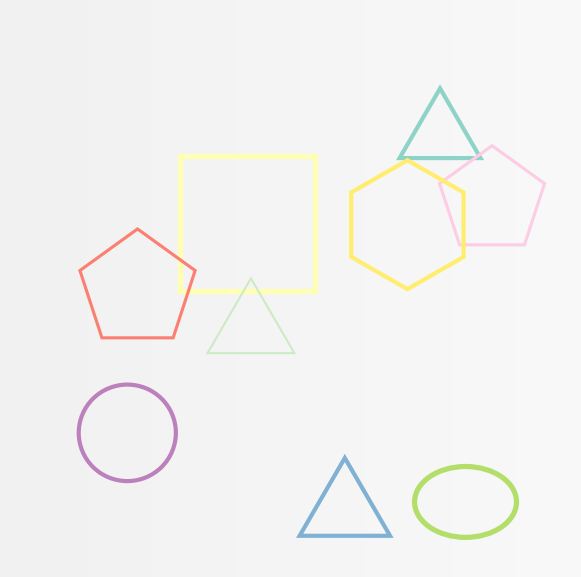[{"shape": "triangle", "thickness": 2, "radius": 0.4, "center": [0.757, 0.766]}, {"shape": "square", "thickness": 2.5, "radius": 0.58, "center": [0.426, 0.612]}, {"shape": "pentagon", "thickness": 1.5, "radius": 0.52, "center": [0.237, 0.498]}, {"shape": "triangle", "thickness": 2, "radius": 0.45, "center": [0.593, 0.116]}, {"shape": "oval", "thickness": 2.5, "radius": 0.44, "center": [0.801, 0.13]}, {"shape": "pentagon", "thickness": 1.5, "radius": 0.47, "center": [0.847, 0.652]}, {"shape": "circle", "thickness": 2, "radius": 0.42, "center": [0.219, 0.25]}, {"shape": "triangle", "thickness": 1, "radius": 0.43, "center": [0.432, 0.431]}, {"shape": "hexagon", "thickness": 2, "radius": 0.56, "center": [0.701, 0.61]}]